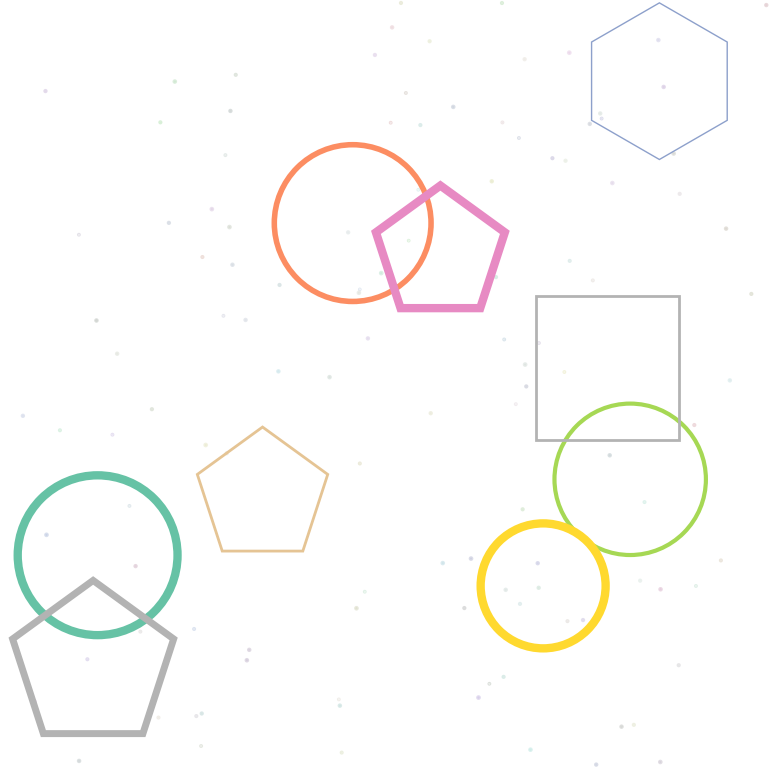[{"shape": "circle", "thickness": 3, "radius": 0.52, "center": [0.127, 0.279]}, {"shape": "circle", "thickness": 2, "radius": 0.51, "center": [0.458, 0.71]}, {"shape": "hexagon", "thickness": 0.5, "radius": 0.51, "center": [0.856, 0.895]}, {"shape": "pentagon", "thickness": 3, "radius": 0.44, "center": [0.572, 0.671]}, {"shape": "circle", "thickness": 1.5, "radius": 0.49, "center": [0.818, 0.378]}, {"shape": "circle", "thickness": 3, "radius": 0.41, "center": [0.705, 0.239]}, {"shape": "pentagon", "thickness": 1, "radius": 0.45, "center": [0.341, 0.356]}, {"shape": "square", "thickness": 1, "radius": 0.47, "center": [0.789, 0.522]}, {"shape": "pentagon", "thickness": 2.5, "radius": 0.55, "center": [0.121, 0.136]}]